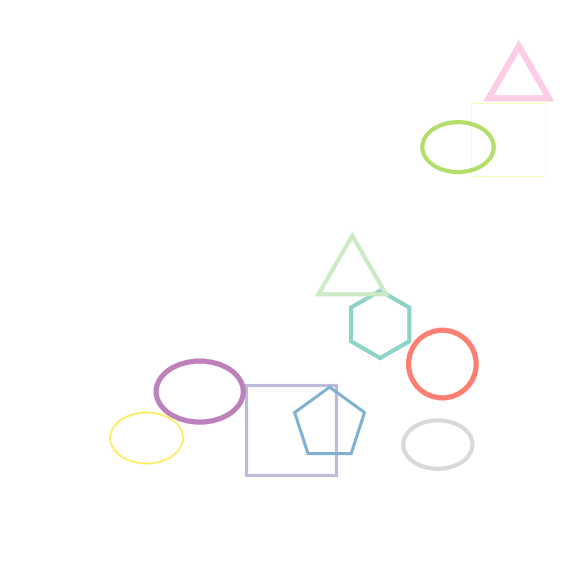[{"shape": "hexagon", "thickness": 2, "radius": 0.29, "center": [0.658, 0.437]}, {"shape": "square", "thickness": 0.5, "radius": 0.32, "center": [0.88, 0.758]}, {"shape": "square", "thickness": 1.5, "radius": 0.39, "center": [0.504, 0.255]}, {"shape": "circle", "thickness": 2.5, "radius": 0.29, "center": [0.766, 0.369]}, {"shape": "pentagon", "thickness": 1.5, "radius": 0.32, "center": [0.571, 0.265]}, {"shape": "oval", "thickness": 2, "radius": 0.31, "center": [0.793, 0.744]}, {"shape": "triangle", "thickness": 3, "radius": 0.3, "center": [0.898, 0.859]}, {"shape": "oval", "thickness": 2, "radius": 0.3, "center": [0.758, 0.229]}, {"shape": "oval", "thickness": 2.5, "radius": 0.38, "center": [0.346, 0.321]}, {"shape": "triangle", "thickness": 2, "radius": 0.34, "center": [0.61, 0.523]}, {"shape": "oval", "thickness": 1, "radius": 0.32, "center": [0.254, 0.241]}]